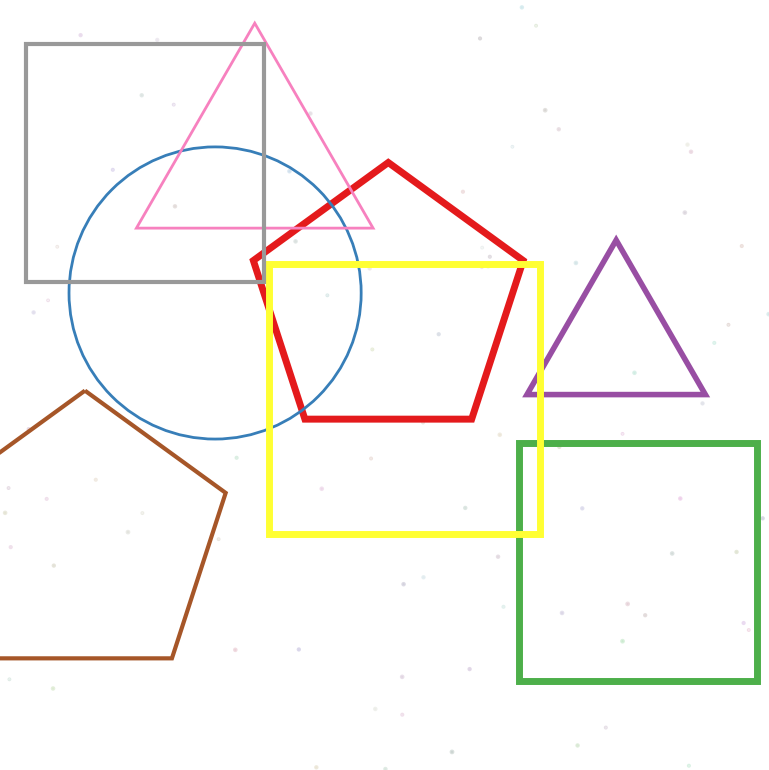[{"shape": "pentagon", "thickness": 2.5, "radius": 0.92, "center": [0.504, 0.605]}, {"shape": "circle", "thickness": 1, "radius": 0.95, "center": [0.279, 0.62]}, {"shape": "square", "thickness": 2.5, "radius": 0.77, "center": [0.829, 0.27]}, {"shape": "triangle", "thickness": 2, "radius": 0.67, "center": [0.8, 0.554]}, {"shape": "square", "thickness": 2.5, "radius": 0.88, "center": [0.525, 0.482]}, {"shape": "pentagon", "thickness": 1.5, "radius": 0.96, "center": [0.11, 0.3]}, {"shape": "triangle", "thickness": 1, "radius": 0.89, "center": [0.331, 0.792]}, {"shape": "square", "thickness": 1.5, "radius": 0.77, "center": [0.188, 0.789]}]